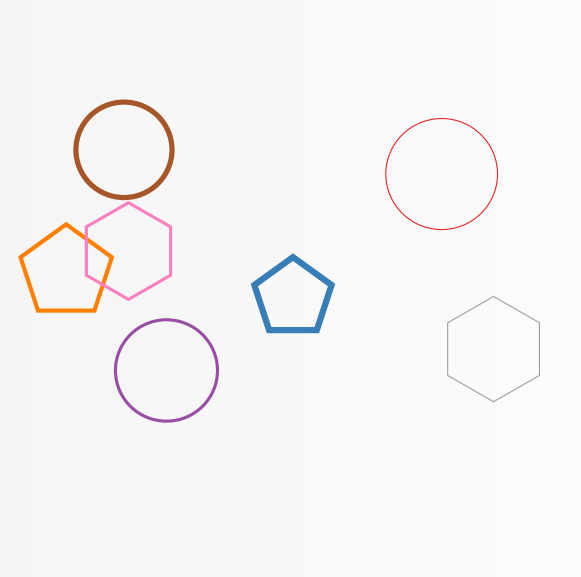[{"shape": "circle", "thickness": 0.5, "radius": 0.48, "center": [0.76, 0.698]}, {"shape": "pentagon", "thickness": 3, "radius": 0.35, "center": [0.504, 0.484]}, {"shape": "circle", "thickness": 1.5, "radius": 0.44, "center": [0.286, 0.358]}, {"shape": "pentagon", "thickness": 2, "radius": 0.41, "center": [0.114, 0.528]}, {"shape": "circle", "thickness": 2.5, "radius": 0.41, "center": [0.213, 0.74]}, {"shape": "hexagon", "thickness": 1.5, "radius": 0.42, "center": [0.221, 0.564]}, {"shape": "hexagon", "thickness": 0.5, "radius": 0.46, "center": [0.849, 0.395]}]